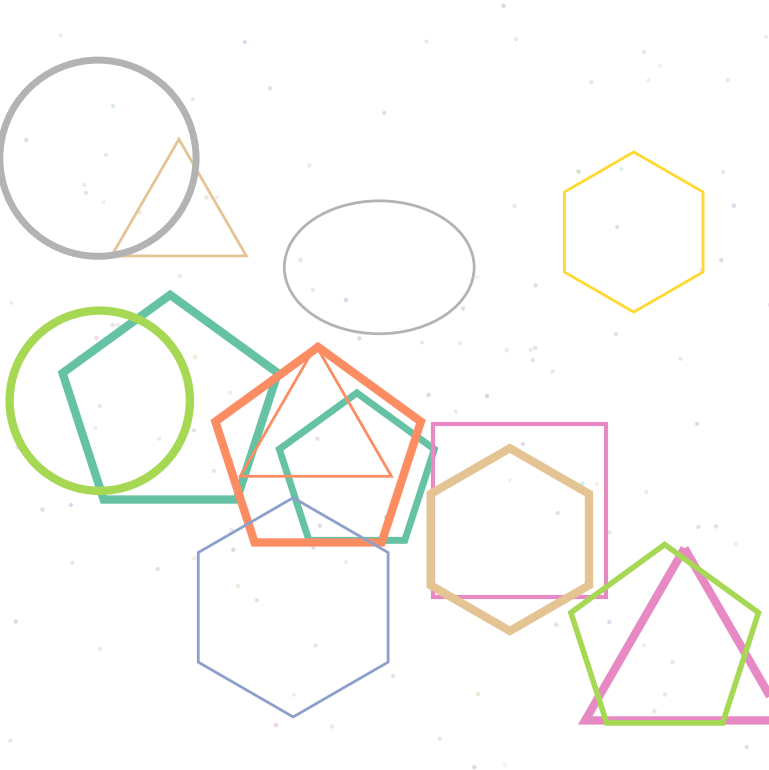[{"shape": "pentagon", "thickness": 3, "radius": 0.73, "center": [0.221, 0.47]}, {"shape": "pentagon", "thickness": 2.5, "radius": 0.53, "center": [0.463, 0.384]}, {"shape": "triangle", "thickness": 1, "radius": 0.57, "center": [0.41, 0.438]}, {"shape": "pentagon", "thickness": 3, "radius": 0.7, "center": [0.413, 0.409]}, {"shape": "hexagon", "thickness": 1, "radius": 0.71, "center": [0.381, 0.211]}, {"shape": "square", "thickness": 1.5, "radius": 0.56, "center": [0.674, 0.337]}, {"shape": "triangle", "thickness": 3, "radius": 0.75, "center": [0.889, 0.139]}, {"shape": "circle", "thickness": 3, "radius": 0.59, "center": [0.13, 0.48]}, {"shape": "pentagon", "thickness": 2, "radius": 0.64, "center": [0.863, 0.165]}, {"shape": "hexagon", "thickness": 1, "radius": 0.52, "center": [0.823, 0.699]}, {"shape": "hexagon", "thickness": 3, "radius": 0.59, "center": [0.662, 0.299]}, {"shape": "triangle", "thickness": 1, "radius": 0.51, "center": [0.232, 0.718]}, {"shape": "oval", "thickness": 1, "radius": 0.62, "center": [0.493, 0.653]}, {"shape": "circle", "thickness": 2.5, "radius": 0.64, "center": [0.127, 0.795]}]